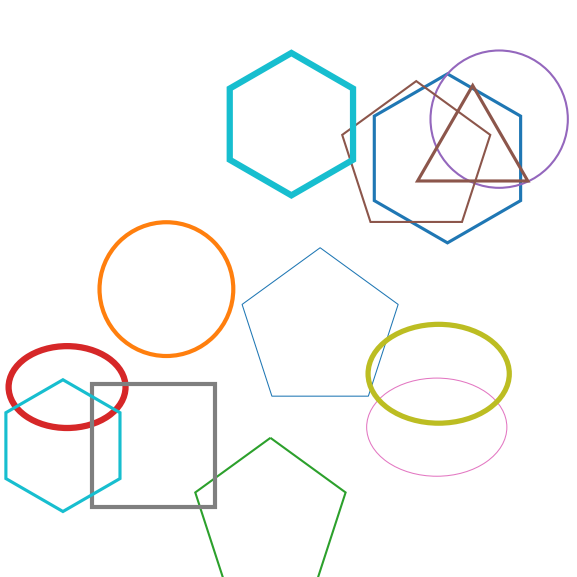[{"shape": "hexagon", "thickness": 1.5, "radius": 0.73, "center": [0.775, 0.725]}, {"shape": "pentagon", "thickness": 0.5, "radius": 0.71, "center": [0.554, 0.428]}, {"shape": "circle", "thickness": 2, "radius": 0.58, "center": [0.288, 0.498]}, {"shape": "pentagon", "thickness": 1, "radius": 0.68, "center": [0.468, 0.104]}, {"shape": "oval", "thickness": 3, "radius": 0.51, "center": [0.116, 0.329]}, {"shape": "circle", "thickness": 1, "radius": 0.59, "center": [0.864, 0.793]}, {"shape": "pentagon", "thickness": 1, "radius": 0.67, "center": [0.721, 0.724]}, {"shape": "triangle", "thickness": 1.5, "radius": 0.55, "center": [0.819, 0.741]}, {"shape": "oval", "thickness": 0.5, "radius": 0.61, "center": [0.756, 0.259]}, {"shape": "square", "thickness": 2, "radius": 0.53, "center": [0.265, 0.228]}, {"shape": "oval", "thickness": 2.5, "radius": 0.61, "center": [0.76, 0.352]}, {"shape": "hexagon", "thickness": 1.5, "radius": 0.57, "center": [0.109, 0.227]}, {"shape": "hexagon", "thickness": 3, "radius": 0.62, "center": [0.505, 0.784]}]